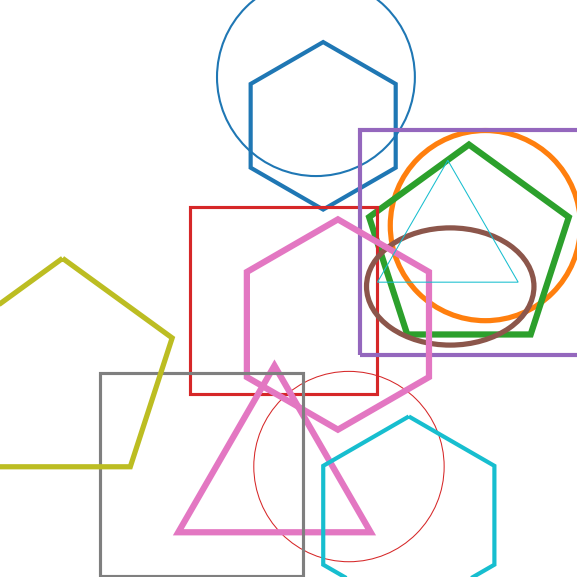[{"shape": "hexagon", "thickness": 2, "radius": 0.73, "center": [0.56, 0.781]}, {"shape": "circle", "thickness": 1, "radius": 0.86, "center": [0.547, 0.866]}, {"shape": "circle", "thickness": 2.5, "radius": 0.82, "center": [0.84, 0.608]}, {"shape": "pentagon", "thickness": 3, "radius": 0.91, "center": [0.812, 0.567]}, {"shape": "square", "thickness": 1.5, "radius": 0.81, "center": [0.491, 0.479]}, {"shape": "circle", "thickness": 0.5, "radius": 0.82, "center": [0.604, 0.191]}, {"shape": "square", "thickness": 2, "radius": 0.97, "center": [0.818, 0.58]}, {"shape": "oval", "thickness": 2.5, "radius": 0.72, "center": [0.78, 0.503]}, {"shape": "hexagon", "thickness": 3, "radius": 0.91, "center": [0.585, 0.437]}, {"shape": "triangle", "thickness": 3, "radius": 0.96, "center": [0.475, 0.174]}, {"shape": "square", "thickness": 1.5, "radius": 0.88, "center": [0.349, 0.178]}, {"shape": "pentagon", "thickness": 2.5, "radius": 1.0, "center": [0.108, 0.352]}, {"shape": "triangle", "thickness": 0.5, "radius": 0.7, "center": [0.775, 0.581]}, {"shape": "hexagon", "thickness": 2, "radius": 0.86, "center": [0.708, 0.107]}]